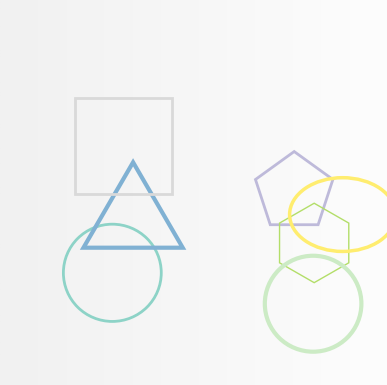[{"shape": "circle", "thickness": 2, "radius": 0.63, "center": [0.29, 0.291]}, {"shape": "pentagon", "thickness": 2, "radius": 0.53, "center": [0.759, 0.501]}, {"shape": "triangle", "thickness": 3, "radius": 0.74, "center": [0.343, 0.431]}, {"shape": "hexagon", "thickness": 1, "radius": 0.52, "center": [0.811, 0.369]}, {"shape": "square", "thickness": 2, "radius": 0.63, "center": [0.318, 0.621]}, {"shape": "circle", "thickness": 3, "radius": 0.62, "center": [0.808, 0.211]}, {"shape": "oval", "thickness": 2.5, "radius": 0.68, "center": [0.884, 0.443]}]